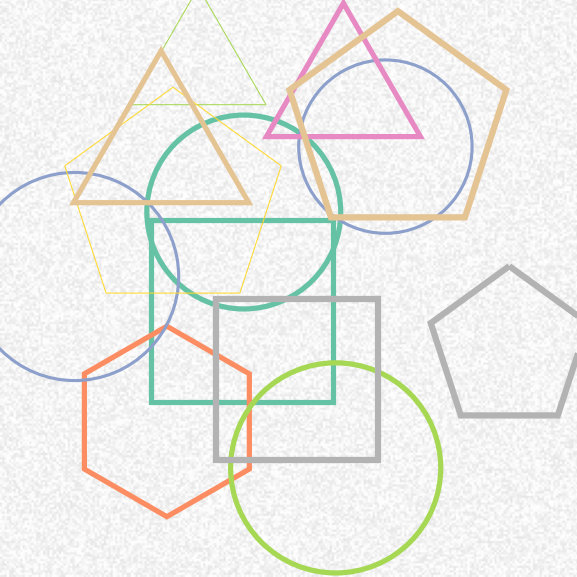[{"shape": "circle", "thickness": 2.5, "radius": 0.84, "center": [0.422, 0.632]}, {"shape": "square", "thickness": 2.5, "radius": 0.79, "center": [0.419, 0.461]}, {"shape": "hexagon", "thickness": 2.5, "radius": 0.82, "center": [0.289, 0.269]}, {"shape": "circle", "thickness": 1.5, "radius": 0.75, "center": [0.667, 0.745]}, {"shape": "circle", "thickness": 1.5, "radius": 0.9, "center": [0.129, 0.52]}, {"shape": "triangle", "thickness": 2.5, "radius": 0.77, "center": [0.595, 0.84]}, {"shape": "triangle", "thickness": 0.5, "radius": 0.68, "center": [0.344, 0.886]}, {"shape": "circle", "thickness": 2.5, "radius": 0.91, "center": [0.581, 0.189]}, {"shape": "pentagon", "thickness": 0.5, "radius": 0.99, "center": [0.3, 0.651]}, {"shape": "pentagon", "thickness": 3, "radius": 0.99, "center": [0.689, 0.783]}, {"shape": "triangle", "thickness": 2.5, "radius": 0.88, "center": [0.279, 0.736]}, {"shape": "pentagon", "thickness": 3, "radius": 0.71, "center": [0.882, 0.395]}, {"shape": "square", "thickness": 3, "radius": 0.7, "center": [0.514, 0.342]}]